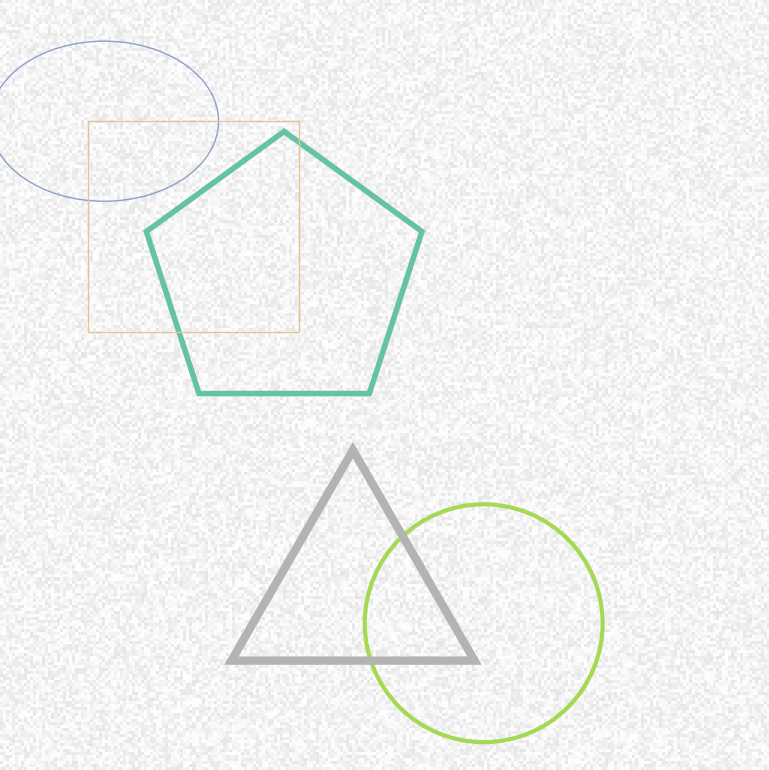[{"shape": "pentagon", "thickness": 2, "radius": 0.94, "center": [0.369, 0.641]}, {"shape": "oval", "thickness": 0.5, "radius": 0.74, "center": [0.135, 0.843]}, {"shape": "circle", "thickness": 1.5, "radius": 0.77, "center": [0.628, 0.191]}, {"shape": "square", "thickness": 0.5, "radius": 0.69, "center": [0.251, 0.706]}, {"shape": "triangle", "thickness": 3, "radius": 0.91, "center": [0.458, 0.233]}]